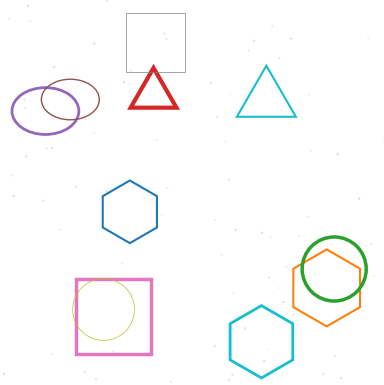[{"shape": "hexagon", "thickness": 1.5, "radius": 0.41, "center": [0.337, 0.45]}, {"shape": "hexagon", "thickness": 1.5, "radius": 0.5, "center": [0.849, 0.252]}, {"shape": "circle", "thickness": 2.5, "radius": 0.42, "center": [0.868, 0.301]}, {"shape": "triangle", "thickness": 3, "radius": 0.34, "center": [0.399, 0.755]}, {"shape": "oval", "thickness": 2, "radius": 0.43, "center": [0.118, 0.712]}, {"shape": "oval", "thickness": 1, "radius": 0.38, "center": [0.183, 0.742]}, {"shape": "square", "thickness": 2.5, "radius": 0.49, "center": [0.294, 0.178]}, {"shape": "square", "thickness": 0.5, "radius": 0.38, "center": [0.403, 0.89]}, {"shape": "circle", "thickness": 0.5, "radius": 0.4, "center": [0.269, 0.196]}, {"shape": "triangle", "thickness": 1.5, "radius": 0.44, "center": [0.692, 0.741]}, {"shape": "hexagon", "thickness": 2, "radius": 0.47, "center": [0.679, 0.112]}]